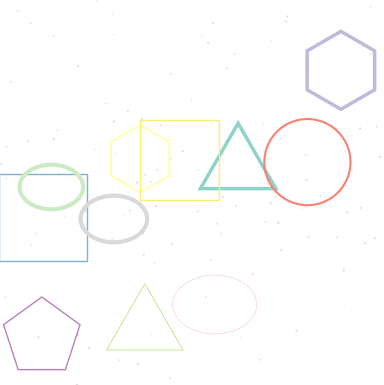[{"shape": "triangle", "thickness": 2.5, "radius": 0.57, "center": [0.618, 0.567]}, {"shape": "hexagon", "thickness": 1.5, "radius": 0.44, "center": [0.364, 0.588]}, {"shape": "hexagon", "thickness": 2.5, "radius": 0.51, "center": [0.885, 0.817]}, {"shape": "circle", "thickness": 1.5, "radius": 0.56, "center": [0.798, 0.579]}, {"shape": "square", "thickness": 1, "radius": 0.57, "center": [0.112, 0.436]}, {"shape": "triangle", "thickness": 0.5, "radius": 0.57, "center": [0.376, 0.148]}, {"shape": "oval", "thickness": 0.5, "radius": 0.55, "center": [0.558, 0.209]}, {"shape": "oval", "thickness": 3, "radius": 0.43, "center": [0.296, 0.431]}, {"shape": "pentagon", "thickness": 1, "radius": 0.52, "center": [0.109, 0.124]}, {"shape": "oval", "thickness": 3, "radius": 0.41, "center": [0.133, 0.514]}, {"shape": "square", "thickness": 1, "radius": 0.52, "center": [0.466, 0.584]}]